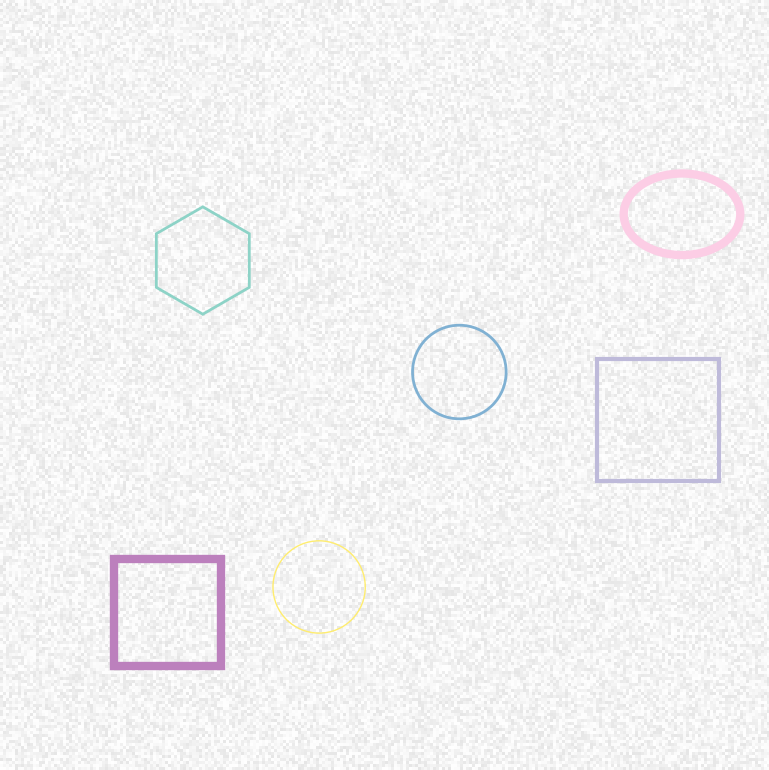[{"shape": "hexagon", "thickness": 1, "radius": 0.35, "center": [0.263, 0.662]}, {"shape": "square", "thickness": 1.5, "radius": 0.4, "center": [0.854, 0.455]}, {"shape": "circle", "thickness": 1, "radius": 0.3, "center": [0.597, 0.517]}, {"shape": "oval", "thickness": 3, "radius": 0.38, "center": [0.886, 0.722]}, {"shape": "square", "thickness": 3, "radius": 0.35, "center": [0.217, 0.205]}, {"shape": "circle", "thickness": 0.5, "radius": 0.3, "center": [0.414, 0.238]}]